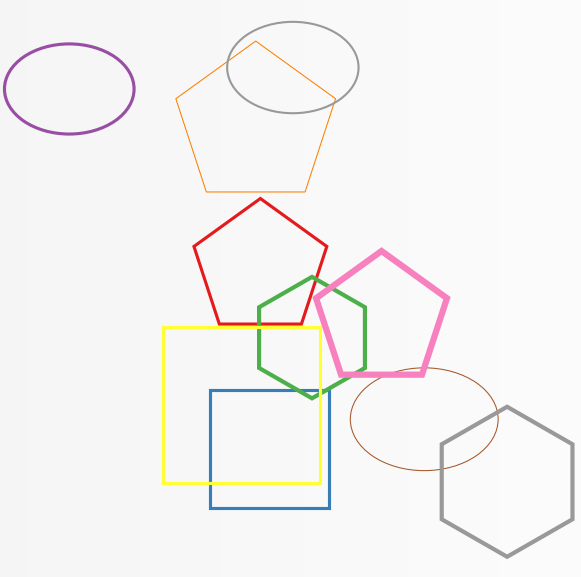[{"shape": "pentagon", "thickness": 1.5, "radius": 0.6, "center": [0.448, 0.535]}, {"shape": "square", "thickness": 1.5, "radius": 0.51, "center": [0.463, 0.222]}, {"shape": "hexagon", "thickness": 2, "radius": 0.53, "center": [0.537, 0.415]}, {"shape": "oval", "thickness": 1.5, "radius": 0.56, "center": [0.119, 0.845]}, {"shape": "pentagon", "thickness": 0.5, "radius": 0.72, "center": [0.44, 0.784]}, {"shape": "square", "thickness": 1.5, "radius": 0.67, "center": [0.415, 0.297]}, {"shape": "oval", "thickness": 0.5, "radius": 0.64, "center": [0.73, 0.273]}, {"shape": "pentagon", "thickness": 3, "radius": 0.59, "center": [0.656, 0.446]}, {"shape": "hexagon", "thickness": 2, "radius": 0.65, "center": [0.872, 0.165]}, {"shape": "oval", "thickness": 1, "radius": 0.57, "center": [0.504, 0.882]}]